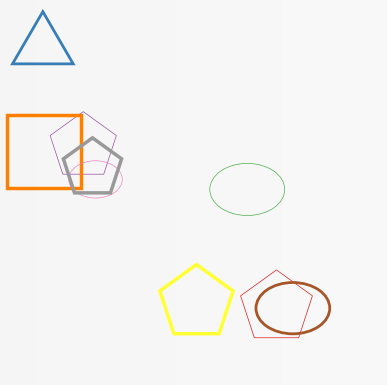[{"shape": "pentagon", "thickness": 0.5, "radius": 0.49, "center": [0.714, 0.202]}, {"shape": "triangle", "thickness": 2, "radius": 0.45, "center": [0.111, 0.879]}, {"shape": "oval", "thickness": 0.5, "radius": 0.48, "center": [0.638, 0.508]}, {"shape": "pentagon", "thickness": 0.5, "radius": 0.45, "center": [0.215, 0.62]}, {"shape": "square", "thickness": 2.5, "radius": 0.48, "center": [0.113, 0.607]}, {"shape": "pentagon", "thickness": 2.5, "radius": 0.5, "center": [0.507, 0.214]}, {"shape": "oval", "thickness": 2, "radius": 0.48, "center": [0.756, 0.2]}, {"shape": "oval", "thickness": 0.5, "radius": 0.35, "center": [0.247, 0.534]}, {"shape": "pentagon", "thickness": 2.5, "radius": 0.39, "center": [0.239, 0.563]}]